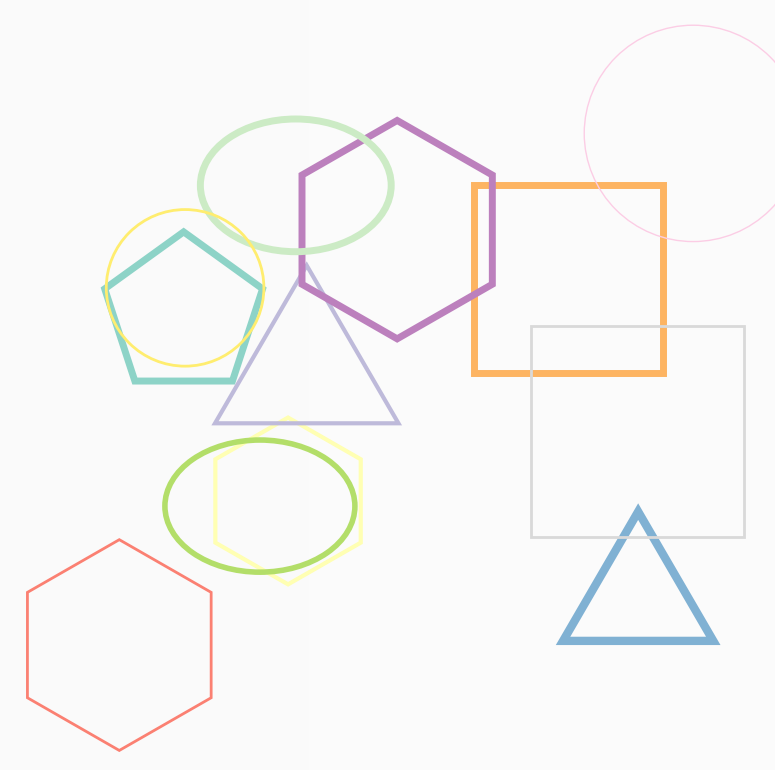[{"shape": "pentagon", "thickness": 2.5, "radius": 0.54, "center": [0.237, 0.592]}, {"shape": "hexagon", "thickness": 1.5, "radius": 0.54, "center": [0.372, 0.349]}, {"shape": "triangle", "thickness": 1.5, "radius": 0.68, "center": [0.396, 0.519]}, {"shape": "hexagon", "thickness": 1, "radius": 0.68, "center": [0.154, 0.162]}, {"shape": "triangle", "thickness": 3, "radius": 0.56, "center": [0.823, 0.224]}, {"shape": "square", "thickness": 2.5, "radius": 0.61, "center": [0.734, 0.638]}, {"shape": "oval", "thickness": 2, "radius": 0.61, "center": [0.335, 0.343]}, {"shape": "circle", "thickness": 0.5, "radius": 0.7, "center": [0.894, 0.827]}, {"shape": "square", "thickness": 1, "radius": 0.69, "center": [0.823, 0.44]}, {"shape": "hexagon", "thickness": 2.5, "radius": 0.71, "center": [0.512, 0.702]}, {"shape": "oval", "thickness": 2.5, "radius": 0.62, "center": [0.382, 0.759]}, {"shape": "circle", "thickness": 1, "radius": 0.51, "center": [0.239, 0.626]}]